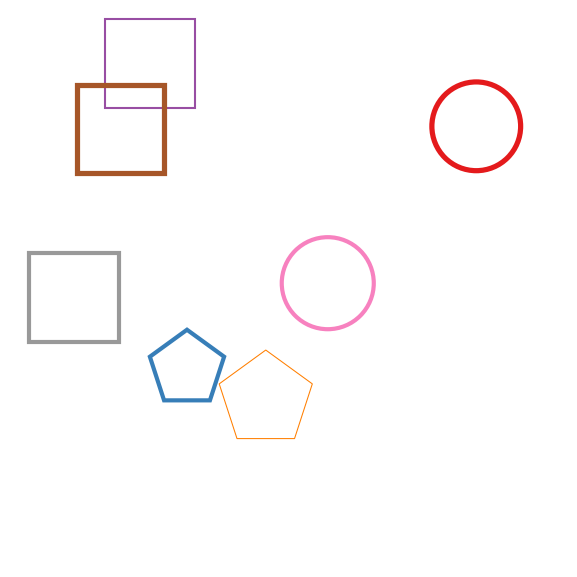[{"shape": "circle", "thickness": 2.5, "radius": 0.38, "center": [0.825, 0.78]}, {"shape": "pentagon", "thickness": 2, "radius": 0.34, "center": [0.324, 0.361]}, {"shape": "square", "thickness": 1, "radius": 0.39, "center": [0.26, 0.889]}, {"shape": "pentagon", "thickness": 0.5, "radius": 0.42, "center": [0.46, 0.308]}, {"shape": "square", "thickness": 2.5, "radius": 0.38, "center": [0.209, 0.776]}, {"shape": "circle", "thickness": 2, "radius": 0.4, "center": [0.568, 0.509]}, {"shape": "square", "thickness": 2, "radius": 0.39, "center": [0.129, 0.484]}]